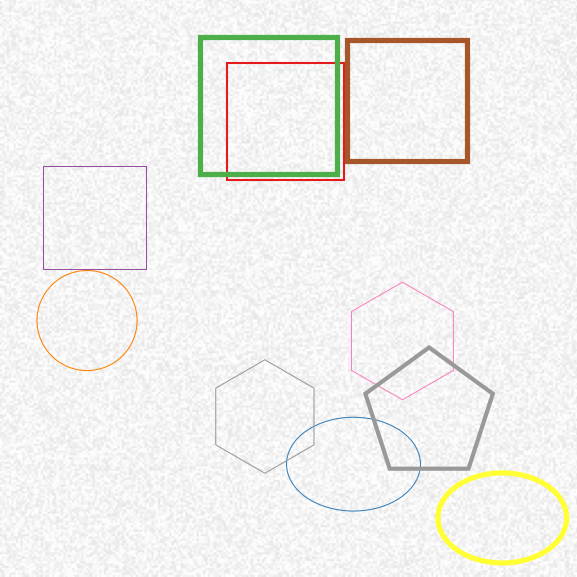[{"shape": "square", "thickness": 1, "radius": 0.51, "center": [0.495, 0.789]}, {"shape": "oval", "thickness": 0.5, "radius": 0.58, "center": [0.612, 0.195]}, {"shape": "square", "thickness": 2.5, "radius": 0.59, "center": [0.464, 0.817]}, {"shape": "square", "thickness": 0.5, "radius": 0.44, "center": [0.163, 0.622]}, {"shape": "circle", "thickness": 0.5, "radius": 0.43, "center": [0.151, 0.444]}, {"shape": "oval", "thickness": 2.5, "radius": 0.56, "center": [0.87, 0.102]}, {"shape": "square", "thickness": 2.5, "radius": 0.52, "center": [0.705, 0.825]}, {"shape": "hexagon", "thickness": 0.5, "radius": 0.51, "center": [0.697, 0.409]}, {"shape": "hexagon", "thickness": 0.5, "radius": 0.49, "center": [0.459, 0.278]}, {"shape": "pentagon", "thickness": 2, "radius": 0.58, "center": [0.743, 0.281]}]